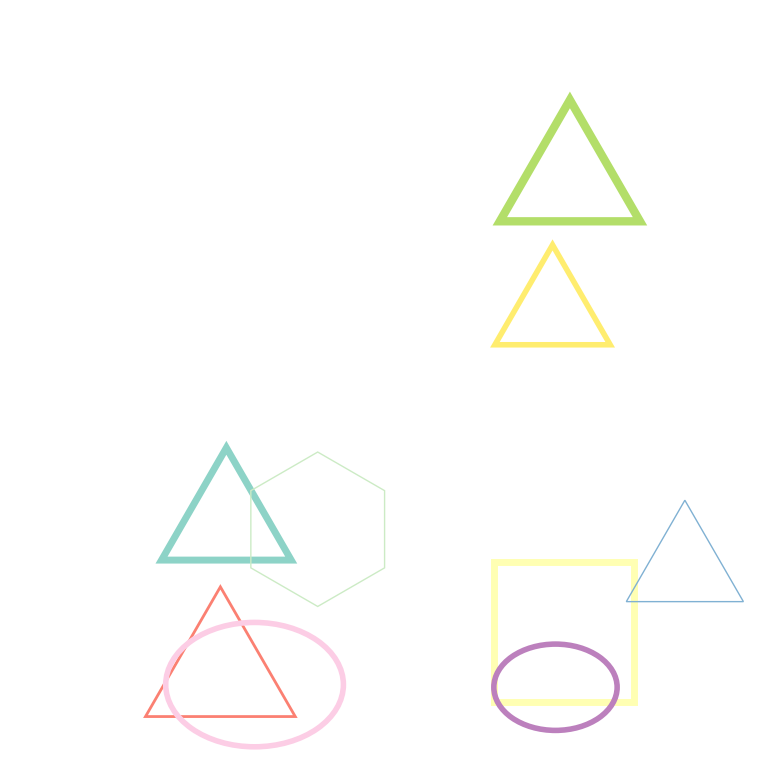[{"shape": "triangle", "thickness": 2.5, "radius": 0.49, "center": [0.294, 0.321]}, {"shape": "square", "thickness": 2.5, "radius": 0.45, "center": [0.732, 0.179]}, {"shape": "triangle", "thickness": 1, "radius": 0.56, "center": [0.286, 0.126]}, {"shape": "triangle", "thickness": 0.5, "radius": 0.44, "center": [0.889, 0.263]}, {"shape": "triangle", "thickness": 3, "radius": 0.53, "center": [0.74, 0.765]}, {"shape": "oval", "thickness": 2, "radius": 0.58, "center": [0.331, 0.111]}, {"shape": "oval", "thickness": 2, "radius": 0.4, "center": [0.721, 0.107]}, {"shape": "hexagon", "thickness": 0.5, "radius": 0.5, "center": [0.413, 0.313]}, {"shape": "triangle", "thickness": 2, "radius": 0.43, "center": [0.718, 0.595]}]